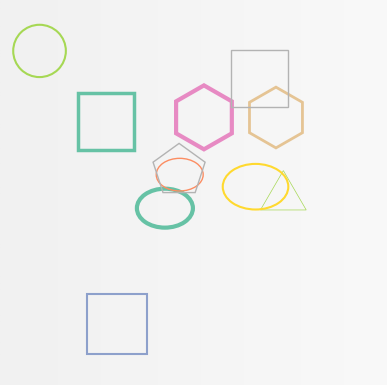[{"shape": "square", "thickness": 2.5, "radius": 0.37, "center": [0.274, 0.684]}, {"shape": "oval", "thickness": 3, "radius": 0.36, "center": [0.426, 0.459]}, {"shape": "oval", "thickness": 1, "radius": 0.3, "center": [0.464, 0.546]}, {"shape": "square", "thickness": 1.5, "radius": 0.39, "center": [0.302, 0.159]}, {"shape": "hexagon", "thickness": 3, "radius": 0.42, "center": [0.526, 0.695]}, {"shape": "circle", "thickness": 1.5, "radius": 0.34, "center": [0.102, 0.868]}, {"shape": "triangle", "thickness": 0.5, "radius": 0.34, "center": [0.731, 0.489]}, {"shape": "oval", "thickness": 1.5, "radius": 0.42, "center": [0.659, 0.515]}, {"shape": "hexagon", "thickness": 2, "radius": 0.39, "center": [0.712, 0.695]}, {"shape": "square", "thickness": 1, "radius": 0.37, "center": [0.669, 0.796]}, {"shape": "pentagon", "thickness": 1, "radius": 0.35, "center": [0.462, 0.557]}]